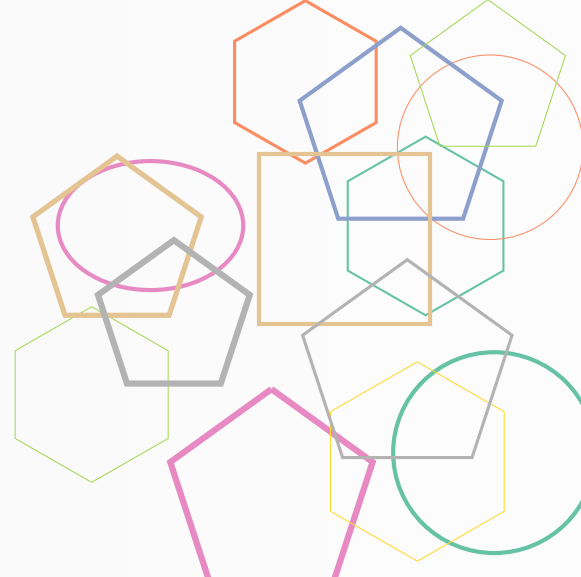[{"shape": "hexagon", "thickness": 1, "radius": 0.77, "center": [0.732, 0.608]}, {"shape": "circle", "thickness": 2, "radius": 0.87, "center": [0.85, 0.215]}, {"shape": "circle", "thickness": 0.5, "radius": 0.8, "center": [0.843, 0.744]}, {"shape": "hexagon", "thickness": 1.5, "radius": 0.7, "center": [0.525, 0.857]}, {"shape": "pentagon", "thickness": 2, "radius": 0.91, "center": [0.689, 0.768]}, {"shape": "oval", "thickness": 2, "radius": 0.8, "center": [0.259, 0.609]}, {"shape": "pentagon", "thickness": 3, "radius": 0.92, "center": [0.467, 0.142]}, {"shape": "pentagon", "thickness": 0.5, "radius": 0.7, "center": [0.839, 0.859]}, {"shape": "hexagon", "thickness": 0.5, "radius": 0.76, "center": [0.158, 0.316]}, {"shape": "hexagon", "thickness": 0.5, "radius": 0.86, "center": [0.718, 0.2]}, {"shape": "square", "thickness": 2, "radius": 0.73, "center": [0.593, 0.585]}, {"shape": "pentagon", "thickness": 2.5, "radius": 0.76, "center": [0.201, 0.576]}, {"shape": "pentagon", "thickness": 3, "radius": 0.69, "center": [0.299, 0.446]}, {"shape": "pentagon", "thickness": 1.5, "radius": 0.95, "center": [0.701, 0.36]}]